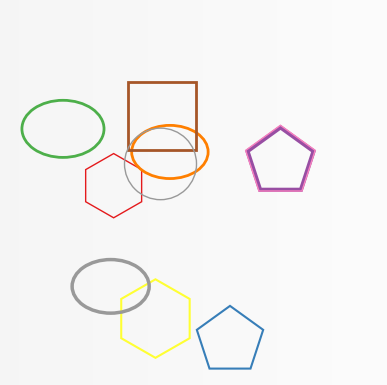[{"shape": "hexagon", "thickness": 1, "radius": 0.42, "center": [0.293, 0.518]}, {"shape": "pentagon", "thickness": 1.5, "radius": 0.45, "center": [0.594, 0.115]}, {"shape": "oval", "thickness": 2, "radius": 0.53, "center": [0.163, 0.665]}, {"shape": "pentagon", "thickness": 3, "radius": 0.45, "center": [0.724, 0.58]}, {"shape": "oval", "thickness": 2, "radius": 0.49, "center": [0.438, 0.605]}, {"shape": "hexagon", "thickness": 1.5, "radius": 0.51, "center": [0.401, 0.173]}, {"shape": "square", "thickness": 2, "radius": 0.44, "center": [0.418, 0.698]}, {"shape": "pentagon", "thickness": 1, "radius": 0.47, "center": [0.724, 0.58]}, {"shape": "circle", "thickness": 1, "radius": 0.46, "center": [0.414, 0.574]}, {"shape": "oval", "thickness": 2.5, "radius": 0.5, "center": [0.286, 0.256]}]